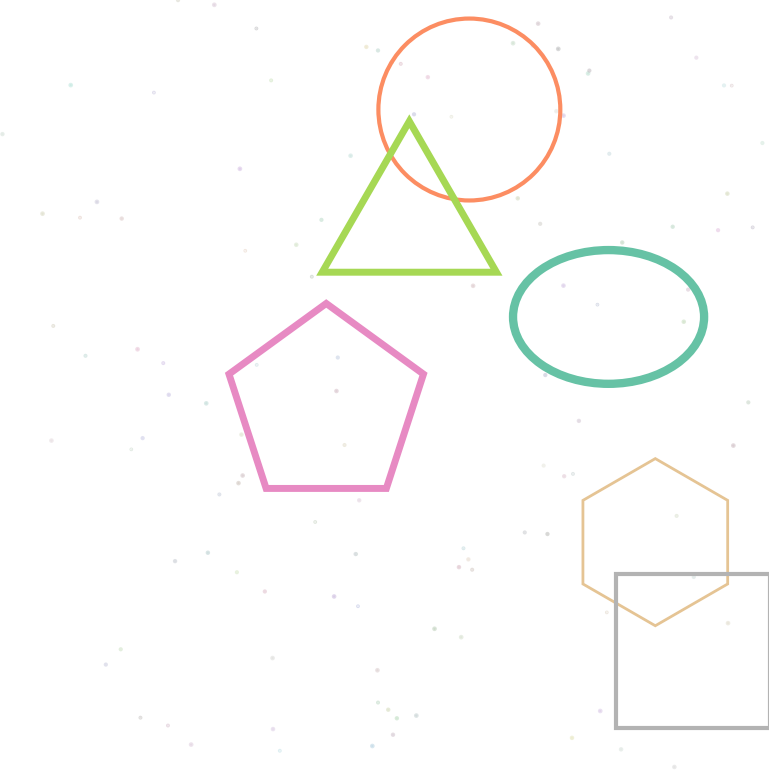[{"shape": "oval", "thickness": 3, "radius": 0.62, "center": [0.79, 0.588]}, {"shape": "circle", "thickness": 1.5, "radius": 0.59, "center": [0.61, 0.858]}, {"shape": "pentagon", "thickness": 2.5, "radius": 0.66, "center": [0.424, 0.473]}, {"shape": "triangle", "thickness": 2.5, "radius": 0.65, "center": [0.532, 0.712]}, {"shape": "hexagon", "thickness": 1, "radius": 0.54, "center": [0.851, 0.296]}, {"shape": "square", "thickness": 1.5, "radius": 0.5, "center": [0.899, 0.155]}]